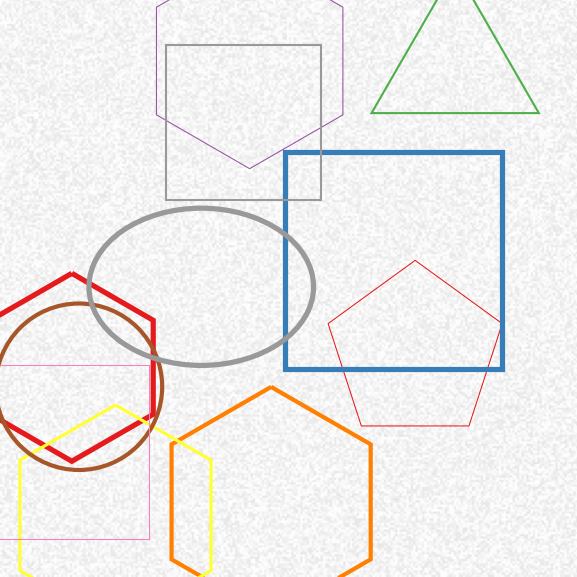[{"shape": "hexagon", "thickness": 2.5, "radius": 0.81, "center": [0.124, 0.363]}, {"shape": "pentagon", "thickness": 0.5, "radius": 0.79, "center": [0.719, 0.39]}, {"shape": "square", "thickness": 2.5, "radius": 0.94, "center": [0.682, 0.548]}, {"shape": "triangle", "thickness": 1, "radius": 0.84, "center": [0.788, 0.887]}, {"shape": "hexagon", "thickness": 0.5, "radius": 0.93, "center": [0.432, 0.893]}, {"shape": "hexagon", "thickness": 2, "radius": 1.0, "center": [0.469, 0.13]}, {"shape": "hexagon", "thickness": 1.5, "radius": 0.96, "center": [0.2, 0.107]}, {"shape": "circle", "thickness": 2, "radius": 0.72, "center": [0.137, 0.329]}, {"shape": "square", "thickness": 0.5, "radius": 0.75, "center": [0.107, 0.217]}, {"shape": "oval", "thickness": 2.5, "radius": 0.97, "center": [0.349, 0.503]}, {"shape": "square", "thickness": 1, "radius": 0.67, "center": [0.421, 0.787]}]